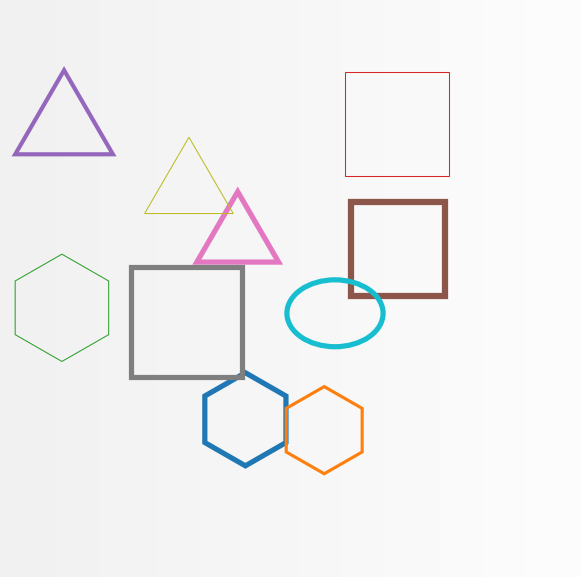[{"shape": "hexagon", "thickness": 2.5, "radius": 0.4, "center": [0.422, 0.273]}, {"shape": "hexagon", "thickness": 1.5, "radius": 0.38, "center": [0.558, 0.254]}, {"shape": "hexagon", "thickness": 0.5, "radius": 0.46, "center": [0.107, 0.466]}, {"shape": "square", "thickness": 0.5, "radius": 0.45, "center": [0.683, 0.784]}, {"shape": "triangle", "thickness": 2, "radius": 0.49, "center": [0.11, 0.78]}, {"shape": "square", "thickness": 3, "radius": 0.41, "center": [0.684, 0.568]}, {"shape": "triangle", "thickness": 2.5, "radius": 0.41, "center": [0.409, 0.586]}, {"shape": "square", "thickness": 2.5, "radius": 0.48, "center": [0.321, 0.441]}, {"shape": "triangle", "thickness": 0.5, "radius": 0.44, "center": [0.325, 0.673]}, {"shape": "oval", "thickness": 2.5, "radius": 0.41, "center": [0.576, 0.457]}]